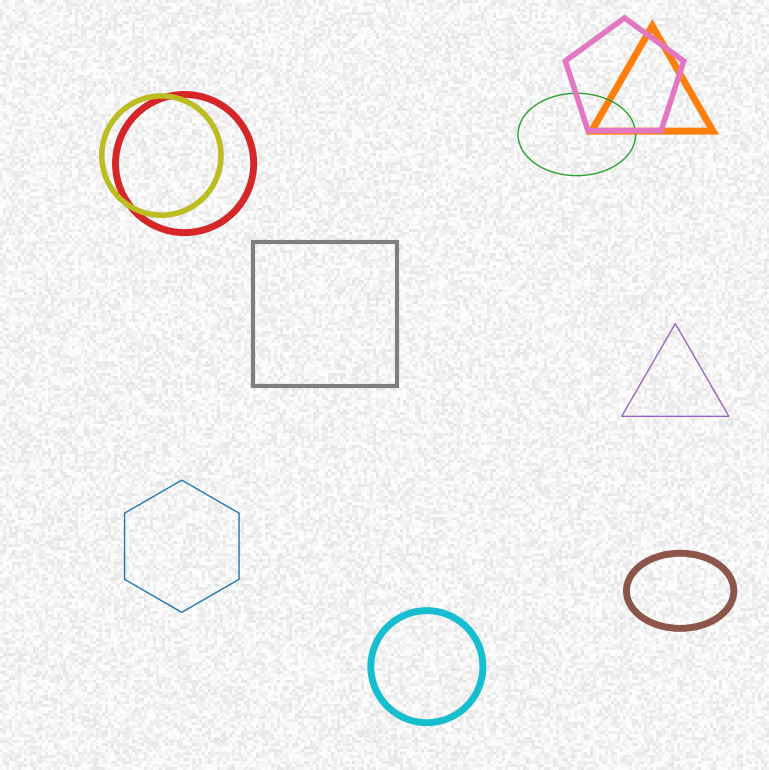[{"shape": "hexagon", "thickness": 0.5, "radius": 0.43, "center": [0.236, 0.291]}, {"shape": "triangle", "thickness": 2.5, "radius": 0.46, "center": [0.847, 0.875]}, {"shape": "oval", "thickness": 0.5, "radius": 0.38, "center": [0.749, 0.825]}, {"shape": "circle", "thickness": 2.5, "radius": 0.45, "center": [0.24, 0.788]}, {"shape": "triangle", "thickness": 0.5, "radius": 0.4, "center": [0.877, 0.499]}, {"shape": "oval", "thickness": 2.5, "radius": 0.35, "center": [0.883, 0.233]}, {"shape": "pentagon", "thickness": 2, "radius": 0.4, "center": [0.811, 0.896]}, {"shape": "square", "thickness": 1.5, "radius": 0.47, "center": [0.422, 0.592]}, {"shape": "circle", "thickness": 2, "radius": 0.39, "center": [0.21, 0.798]}, {"shape": "circle", "thickness": 2.5, "radius": 0.36, "center": [0.554, 0.134]}]